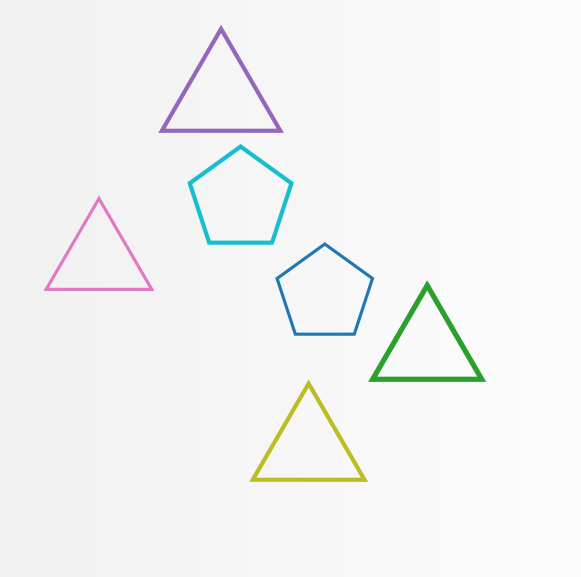[{"shape": "pentagon", "thickness": 1.5, "radius": 0.43, "center": [0.559, 0.49]}, {"shape": "triangle", "thickness": 2.5, "radius": 0.54, "center": [0.735, 0.397]}, {"shape": "triangle", "thickness": 2, "radius": 0.59, "center": [0.38, 0.832]}, {"shape": "triangle", "thickness": 1.5, "radius": 0.52, "center": [0.17, 0.551]}, {"shape": "triangle", "thickness": 2, "radius": 0.56, "center": [0.531, 0.224]}, {"shape": "pentagon", "thickness": 2, "radius": 0.46, "center": [0.414, 0.653]}]